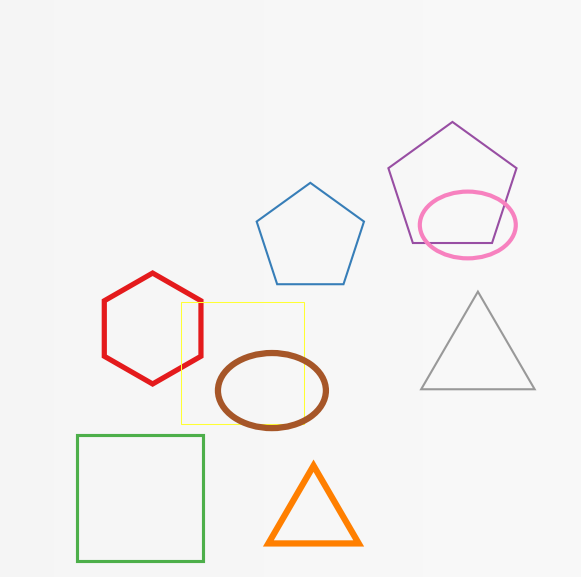[{"shape": "hexagon", "thickness": 2.5, "radius": 0.48, "center": [0.263, 0.43]}, {"shape": "pentagon", "thickness": 1, "radius": 0.49, "center": [0.534, 0.585]}, {"shape": "square", "thickness": 1.5, "radius": 0.55, "center": [0.241, 0.136]}, {"shape": "pentagon", "thickness": 1, "radius": 0.58, "center": [0.778, 0.672]}, {"shape": "triangle", "thickness": 3, "radius": 0.45, "center": [0.539, 0.103]}, {"shape": "square", "thickness": 0.5, "radius": 0.53, "center": [0.418, 0.37]}, {"shape": "oval", "thickness": 3, "radius": 0.46, "center": [0.468, 0.323]}, {"shape": "oval", "thickness": 2, "radius": 0.41, "center": [0.805, 0.61]}, {"shape": "triangle", "thickness": 1, "radius": 0.56, "center": [0.822, 0.381]}]